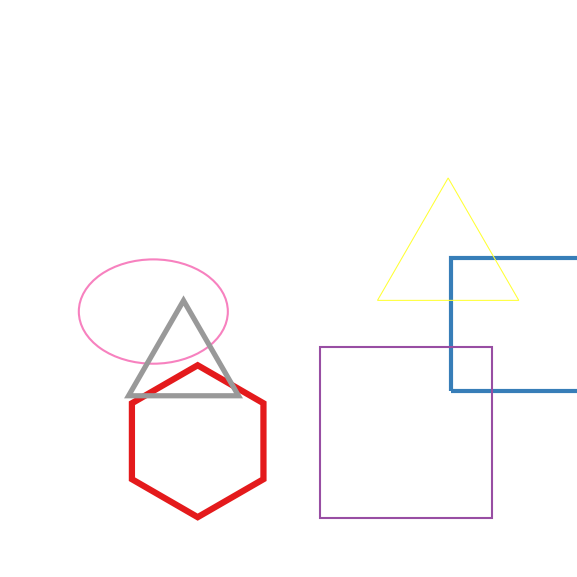[{"shape": "hexagon", "thickness": 3, "radius": 0.66, "center": [0.342, 0.235]}, {"shape": "square", "thickness": 2, "radius": 0.58, "center": [0.896, 0.437]}, {"shape": "square", "thickness": 1, "radius": 0.74, "center": [0.704, 0.25]}, {"shape": "triangle", "thickness": 0.5, "radius": 0.71, "center": [0.776, 0.55]}, {"shape": "oval", "thickness": 1, "radius": 0.65, "center": [0.266, 0.46]}, {"shape": "triangle", "thickness": 2.5, "radius": 0.55, "center": [0.318, 0.369]}]